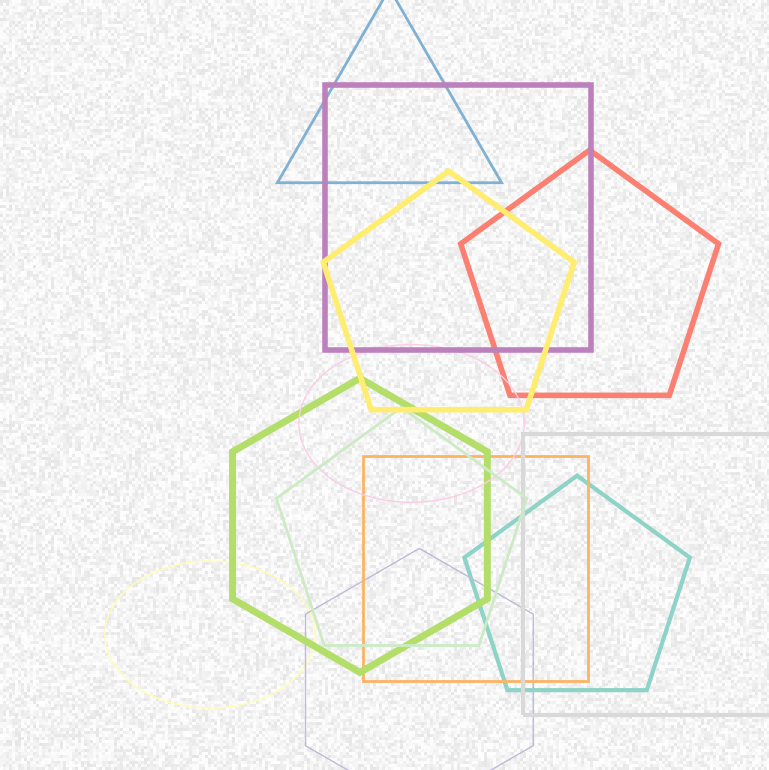[{"shape": "pentagon", "thickness": 1.5, "radius": 0.77, "center": [0.749, 0.228]}, {"shape": "oval", "thickness": 0.5, "radius": 0.68, "center": [0.273, 0.176]}, {"shape": "hexagon", "thickness": 0.5, "radius": 0.85, "center": [0.545, 0.117]}, {"shape": "pentagon", "thickness": 2, "radius": 0.88, "center": [0.766, 0.629]}, {"shape": "triangle", "thickness": 1, "radius": 0.84, "center": [0.506, 0.847]}, {"shape": "square", "thickness": 1, "radius": 0.73, "center": [0.617, 0.262]}, {"shape": "hexagon", "thickness": 2.5, "radius": 0.96, "center": [0.467, 0.318]}, {"shape": "oval", "thickness": 0.5, "radius": 0.73, "center": [0.534, 0.45]}, {"shape": "square", "thickness": 1.5, "radius": 0.91, "center": [0.862, 0.254]}, {"shape": "square", "thickness": 2, "radius": 0.86, "center": [0.595, 0.718]}, {"shape": "pentagon", "thickness": 1, "radius": 0.85, "center": [0.522, 0.3]}, {"shape": "pentagon", "thickness": 2, "radius": 0.86, "center": [0.583, 0.606]}]